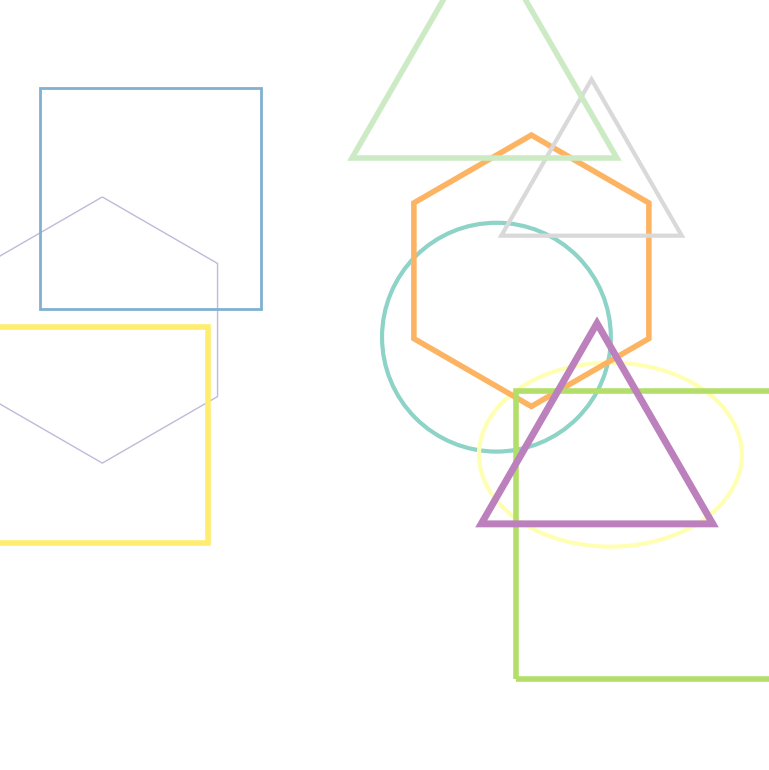[{"shape": "circle", "thickness": 1.5, "radius": 0.74, "center": [0.645, 0.562]}, {"shape": "oval", "thickness": 1.5, "radius": 0.85, "center": [0.793, 0.41]}, {"shape": "hexagon", "thickness": 0.5, "radius": 0.86, "center": [0.133, 0.571]}, {"shape": "square", "thickness": 1, "radius": 0.72, "center": [0.195, 0.742]}, {"shape": "hexagon", "thickness": 2, "radius": 0.88, "center": [0.69, 0.648]}, {"shape": "square", "thickness": 2, "radius": 0.94, "center": [0.858, 0.305]}, {"shape": "triangle", "thickness": 1.5, "radius": 0.68, "center": [0.768, 0.762]}, {"shape": "triangle", "thickness": 2.5, "radius": 0.87, "center": [0.775, 0.406]}, {"shape": "triangle", "thickness": 2, "radius": 0.99, "center": [0.629, 0.894]}, {"shape": "square", "thickness": 2, "radius": 0.7, "center": [0.129, 0.435]}]